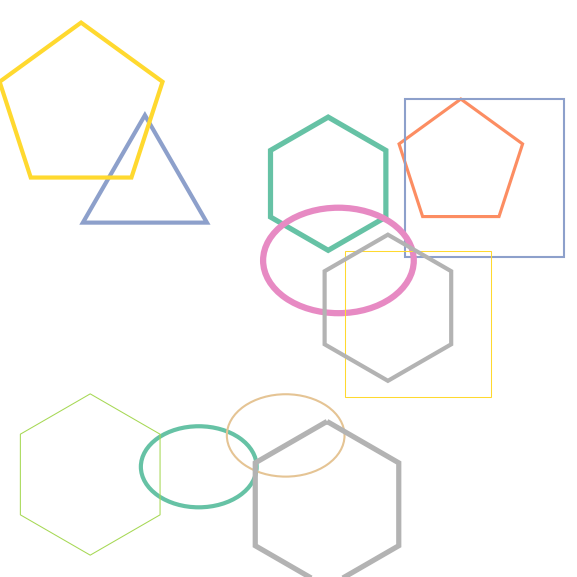[{"shape": "oval", "thickness": 2, "radius": 0.5, "center": [0.344, 0.191]}, {"shape": "hexagon", "thickness": 2.5, "radius": 0.58, "center": [0.568, 0.681]}, {"shape": "pentagon", "thickness": 1.5, "radius": 0.56, "center": [0.798, 0.715]}, {"shape": "triangle", "thickness": 2, "radius": 0.62, "center": [0.251, 0.676]}, {"shape": "square", "thickness": 1, "radius": 0.69, "center": [0.839, 0.691]}, {"shape": "oval", "thickness": 3, "radius": 0.65, "center": [0.586, 0.548]}, {"shape": "hexagon", "thickness": 0.5, "radius": 0.7, "center": [0.156, 0.177]}, {"shape": "pentagon", "thickness": 2, "radius": 0.74, "center": [0.14, 0.812]}, {"shape": "square", "thickness": 0.5, "radius": 0.63, "center": [0.724, 0.438]}, {"shape": "oval", "thickness": 1, "radius": 0.51, "center": [0.495, 0.245]}, {"shape": "hexagon", "thickness": 2.5, "radius": 0.72, "center": [0.566, 0.126]}, {"shape": "hexagon", "thickness": 2, "radius": 0.63, "center": [0.672, 0.466]}]